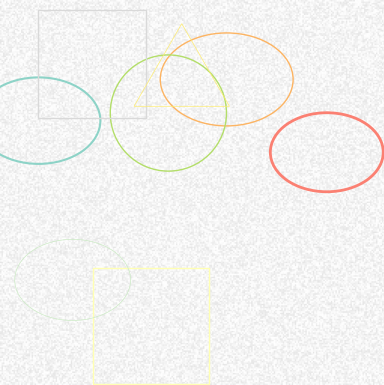[{"shape": "oval", "thickness": 1.5, "radius": 0.8, "center": [0.1, 0.687]}, {"shape": "square", "thickness": 1, "radius": 0.76, "center": [0.393, 0.153]}, {"shape": "oval", "thickness": 2, "radius": 0.73, "center": [0.849, 0.605]}, {"shape": "oval", "thickness": 1, "radius": 0.86, "center": [0.589, 0.794]}, {"shape": "circle", "thickness": 1, "radius": 0.75, "center": [0.437, 0.706]}, {"shape": "square", "thickness": 1, "radius": 0.7, "center": [0.24, 0.833]}, {"shape": "oval", "thickness": 0.5, "radius": 0.75, "center": [0.189, 0.273]}, {"shape": "triangle", "thickness": 0.5, "radius": 0.72, "center": [0.472, 0.795]}]